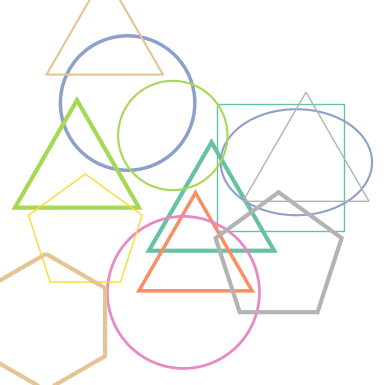[{"shape": "triangle", "thickness": 3, "radius": 0.94, "center": [0.549, 0.443]}, {"shape": "square", "thickness": 1, "radius": 0.82, "center": [0.729, 0.565]}, {"shape": "triangle", "thickness": 2.5, "radius": 0.85, "center": [0.508, 0.329]}, {"shape": "circle", "thickness": 2.5, "radius": 0.87, "center": [0.331, 0.732]}, {"shape": "oval", "thickness": 1.5, "radius": 0.98, "center": [0.77, 0.579]}, {"shape": "circle", "thickness": 2, "radius": 0.99, "center": [0.476, 0.24]}, {"shape": "triangle", "thickness": 3, "radius": 0.93, "center": [0.2, 0.554]}, {"shape": "circle", "thickness": 1.5, "radius": 0.71, "center": [0.449, 0.648]}, {"shape": "pentagon", "thickness": 1, "radius": 0.78, "center": [0.222, 0.393]}, {"shape": "triangle", "thickness": 1.5, "radius": 0.87, "center": [0.272, 0.894]}, {"shape": "hexagon", "thickness": 3, "radius": 0.89, "center": [0.12, 0.164]}, {"shape": "pentagon", "thickness": 3, "radius": 0.86, "center": [0.724, 0.328]}, {"shape": "triangle", "thickness": 1, "radius": 0.95, "center": [0.795, 0.572]}]